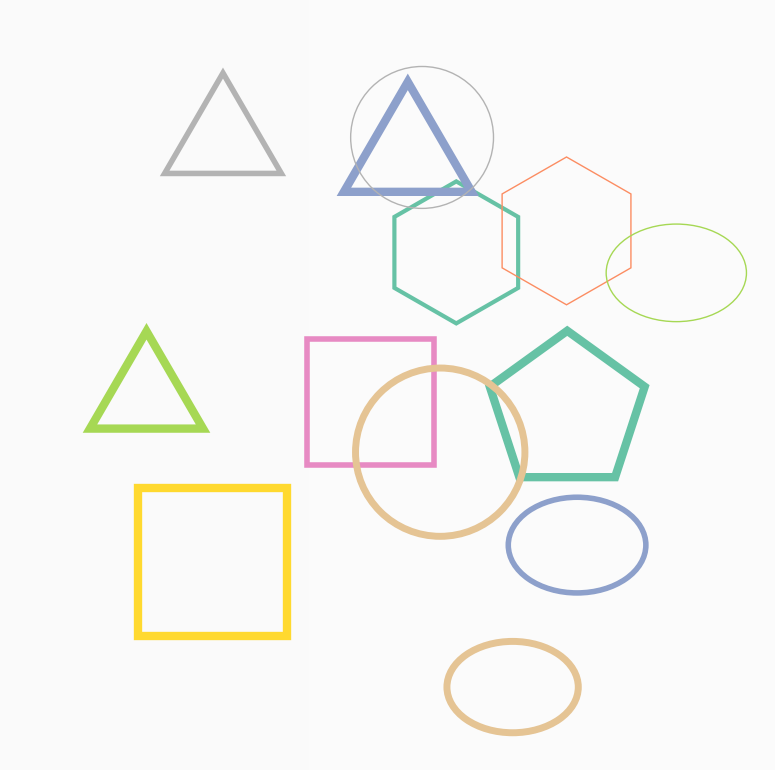[{"shape": "pentagon", "thickness": 3, "radius": 0.53, "center": [0.732, 0.465]}, {"shape": "hexagon", "thickness": 1.5, "radius": 0.46, "center": [0.589, 0.672]}, {"shape": "hexagon", "thickness": 0.5, "radius": 0.48, "center": [0.731, 0.7]}, {"shape": "triangle", "thickness": 3, "radius": 0.48, "center": [0.526, 0.798]}, {"shape": "oval", "thickness": 2, "radius": 0.44, "center": [0.745, 0.292]}, {"shape": "square", "thickness": 2, "radius": 0.41, "center": [0.478, 0.478]}, {"shape": "triangle", "thickness": 3, "radius": 0.42, "center": [0.189, 0.486]}, {"shape": "oval", "thickness": 0.5, "radius": 0.45, "center": [0.873, 0.646]}, {"shape": "square", "thickness": 3, "radius": 0.48, "center": [0.274, 0.27]}, {"shape": "circle", "thickness": 2.5, "radius": 0.55, "center": [0.568, 0.413]}, {"shape": "oval", "thickness": 2.5, "radius": 0.42, "center": [0.661, 0.108]}, {"shape": "triangle", "thickness": 2, "radius": 0.43, "center": [0.288, 0.818]}, {"shape": "circle", "thickness": 0.5, "radius": 0.46, "center": [0.545, 0.822]}]